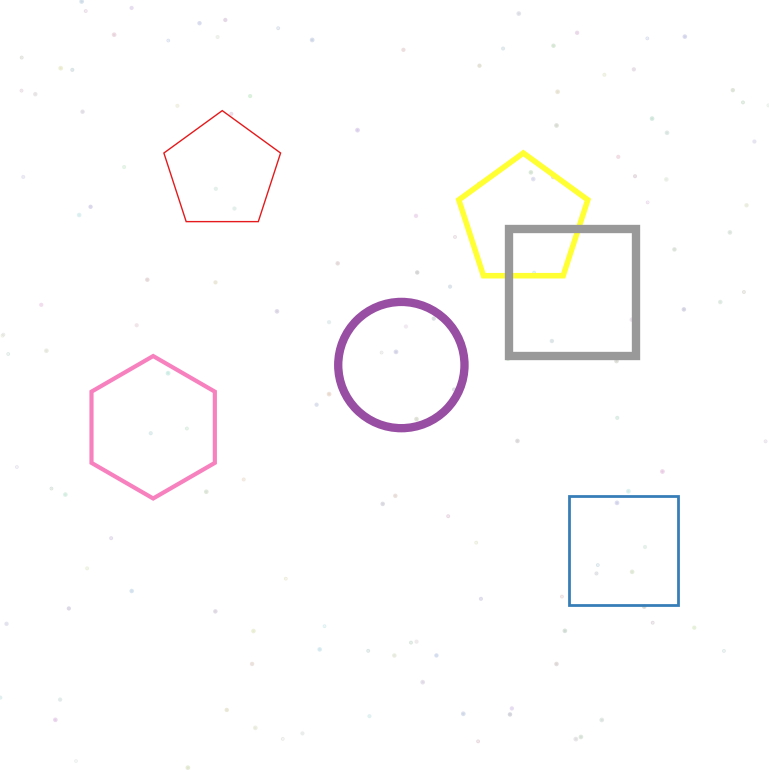[{"shape": "pentagon", "thickness": 0.5, "radius": 0.4, "center": [0.289, 0.777]}, {"shape": "square", "thickness": 1, "radius": 0.35, "center": [0.809, 0.285]}, {"shape": "circle", "thickness": 3, "radius": 0.41, "center": [0.521, 0.526]}, {"shape": "pentagon", "thickness": 2, "radius": 0.44, "center": [0.68, 0.713]}, {"shape": "hexagon", "thickness": 1.5, "radius": 0.46, "center": [0.199, 0.445]}, {"shape": "square", "thickness": 3, "radius": 0.41, "center": [0.744, 0.62]}]